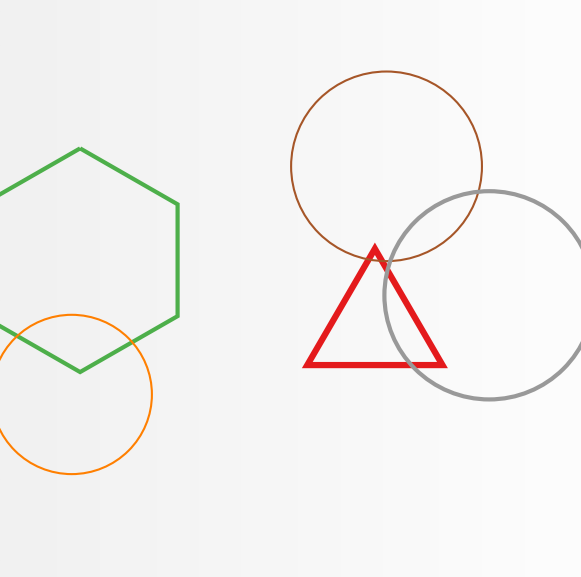[{"shape": "triangle", "thickness": 3, "radius": 0.67, "center": [0.645, 0.434]}, {"shape": "hexagon", "thickness": 2, "radius": 0.97, "center": [0.138, 0.549]}, {"shape": "circle", "thickness": 1, "radius": 0.69, "center": [0.123, 0.316]}, {"shape": "circle", "thickness": 1, "radius": 0.82, "center": [0.665, 0.711]}, {"shape": "circle", "thickness": 2, "radius": 0.9, "center": [0.842, 0.488]}]